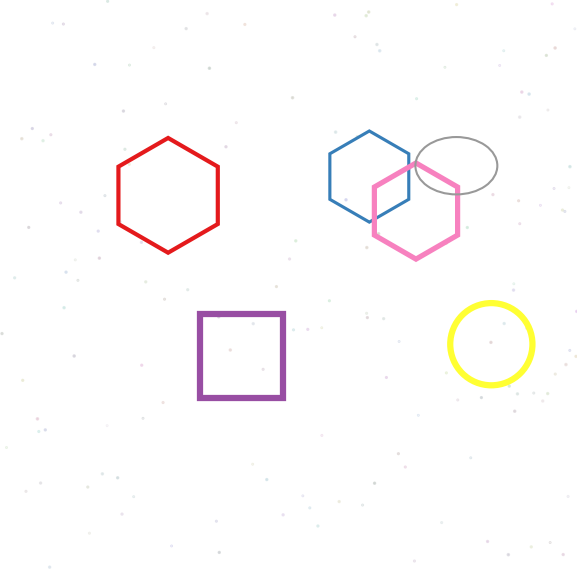[{"shape": "hexagon", "thickness": 2, "radius": 0.5, "center": [0.291, 0.661]}, {"shape": "hexagon", "thickness": 1.5, "radius": 0.39, "center": [0.64, 0.693]}, {"shape": "square", "thickness": 3, "radius": 0.36, "center": [0.418, 0.383]}, {"shape": "circle", "thickness": 3, "radius": 0.36, "center": [0.851, 0.403]}, {"shape": "hexagon", "thickness": 2.5, "radius": 0.42, "center": [0.72, 0.634]}, {"shape": "oval", "thickness": 1, "radius": 0.35, "center": [0.79, 0.712]}]